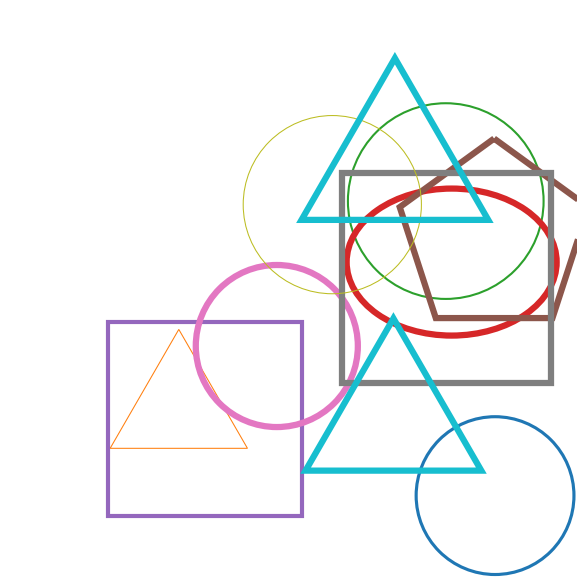[{"shape": "circle", "thickness": 1.5, "radius": 0.68, "center": [0.857, 0.141]}, {"shape": "triangle", "thickness": 0.5, "radius": 0.69, "center": [0.31, 0.291]}, {"shape": "circle", "thickness": 1, "radius": 0.85, "center": [0.772, 0.651]}, {"shape": "oval", "thickness": 3, "radius": 0.91, "center": [0.782, 0.545]}, {"shape": "square", "thickness": 2, "radius": 0.84, "center": [0.355, 0.274]}, {"shape": "pentagon", "thickness": 3, "radius": 0.86, "center": [0.856, 0.587]}, {"shape": "circle", "thickness": 3, "radius": 0.7, "center": [0.479, 0.4]}, {"shape": "square", "thickness": 3, "radius": 0.91, "center": [0.773, 0.518]}, {"shape": "circle", "thickness": 0.5, "radius": 0.77, "center": [0.575, 0.645]}, {"shape": "triangle", "thickness": 3, "radius": 0.88, "center": [0.681, 0.272]}, {"shape": "triangle", "thickness": 3, "radius": 0.93, "center": [0.684, 0.712]}]